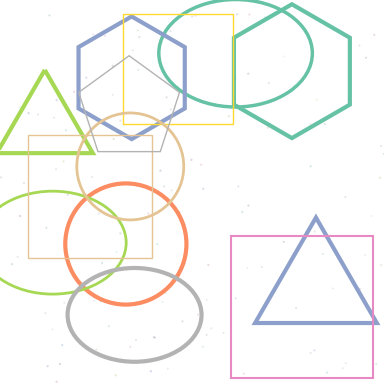[{"shape": "oval", "thickness": 2.5, "radius": 1.0, "center": [0.612, 0.862]}, {"shape": "hexagon", "thickness": 3, "radius": 0.87, "center": [0.758, 0.815]}, {"shape": "circle", "thickness": 3, "radius": 0.79, "center": [0.327, 0.366]}, {"shape": "hexagon", "thickness": 3, "radius": 0.8, "center": [0.342, 0.798]}, {"shape": "triangle", "thickness": 3, "radius": 0.91, "center": [0.821, 0.252]}, {"shape": "square", "thickness": 1.5, "radius": 0.92, "center": [0.784, 0.203]}, {"shape": "triangle", "thickness": 3, "radius": 0.72, "center": [0.116, 0.674]}, {"shape": "oval", "thickness": 2, "radius": 0.95, "center": [0.137, 0.37]}, {"shape": "square", "thickness": 1, "radius": 0.72, "center": [0.463, 0.821]}, {"shape": "square", "thickness": 1, "radius": 0.8, "center": [0.233, 0.49]}, {"shape": "circle", "thickness": 2, "radius": 0.69, "center": [0.338, 0.568]}, {"shape": "pentagon", "thickness": 1, "radius": 0.69, "center": [0.335, 0.718]}, {"shape": "oval", "thickness": 3, "radius": 0.87, "center": [0.35, 0.182]}]